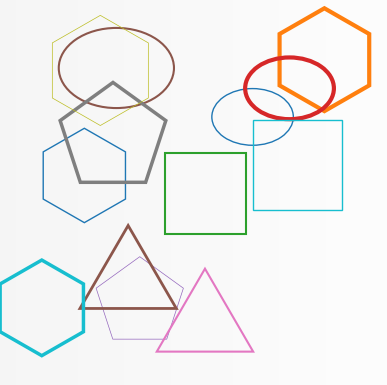[{"shape": "hexagon", "thickness": 1, "radius": 0.61, "center": [0.218, 0.544]}, {"shape": "oval", "thickness": 1, "radius": 0.53, "center": [0.652, 0.696]}, {"shape": "hexagon", "thickness": 3, "radius": 0.67, "center": [0.837, 0.845]}, {"shape": "square", "thickness": 1.5, "radius": 0.52, "center": [0.531, 0.497]}, {"shape": "oval", "thickness": 3, "radius": 0.57, "center": [0.747, 0.771]}, {"shape": "pentagon", "thickness": 0.5, "radius": 0.59, "center": [0.361, 0.215]}, {"shape": "triangle", "thickness": 2, "radius": 0.72, "center": [0.331, 0.271]}, {"shape": "oval", "thickness": 1.5, "radius": 0.74, "center": [0.3, 0.823]}, {"shape": "triangle", "thickness": 1.5, "radius": 0.72, "center": [0.529, 0.158]}, {"shape": "pentagon", "thickness": 2.5, "radius": 0.72, "center": [0.292, 0.642]}, {"shape": "hexagon", "thickness": 0.5, "radius": 0.72, "center": [0.259, 0.817]}, {"shape": "hexagon", "thickness": 2.5, "radius": 0.62, "center": [0.108, 0.2]}, {"shape": "square", "thickness": 1, "radius": 0.58, "center": [0.768, 0.572]}]